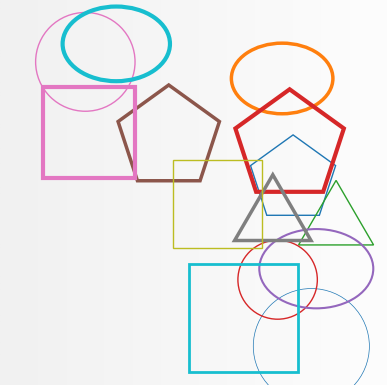[{"shape": "circle", "thickness": 0.5, "radius": 0.75, "center": [0.803, 0.101]}, {"shape": "pentagon", "thickness": 1, "radius": 0.58, "center": [0.756, 0.534]}, {"shape": "oval", "thickness": 2.5, "radius": 0.66, "center": [0.728, 0.796]}, {"shape": "triangle", "thickness": 1, "radius": 0.56, "center": [0.867, 0.42]}, {"shape": "circle", "thickness": 1, "radius": 0.51, "center": [0.716, 0.273]}, {"shape": "pentagon", "thickness": 3, "radius": 0.74, "center": [0.747, 0.621]}, {"shape": "oval", "thickness": 1.5, "radius": 0.74, "center": [0.816, 0.302]}, {"shape": "pentagon", "thickness": 2.5, "radius": 0.69, "center": [0.435, 0.642]}, {"shape": "circle", "thickness": 1, "radius": 0.64, "center": [0.22, 0.839]}, {"shape": "square", "thickness": 3, "radius": 0.59, "center": [0.23, 0.655]}, {"shape": "triangle", "thickness": 2.5, "radius": 0.57, "center": [0.704, 0.432]}, {"shape": "square", "thickness": 1, "radius": 0.58, "center": [0.562, 0.47]}, {"shape": "oval", "thickness": 3, "radius": 0.69, "center": [0.3, 0.886]}, {"shape": "square", "thickness": 2, "radius": 0.7, "center": [0.629, 0.173]}]